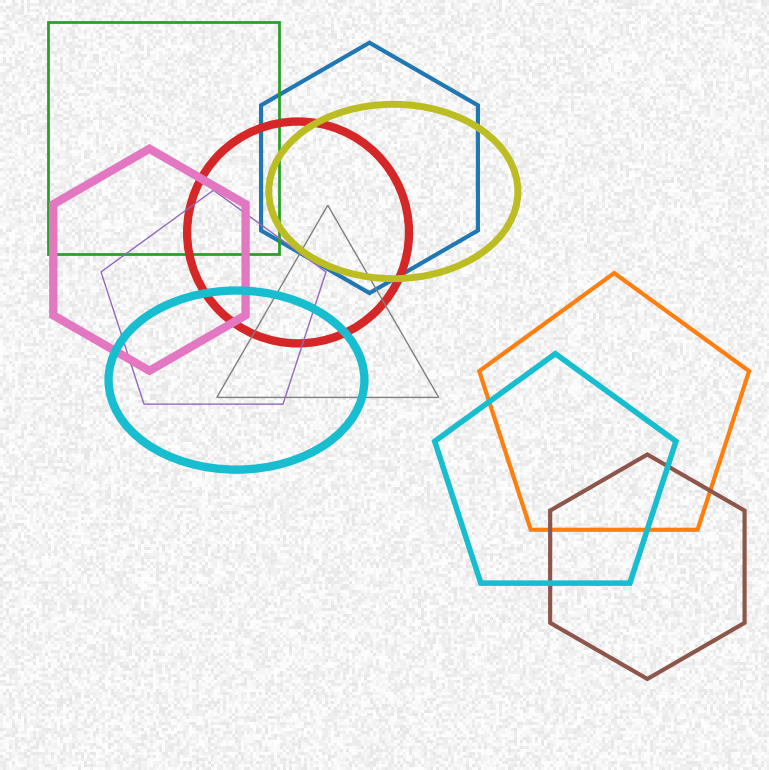[{"shape": "hexagon", "thickness": 1.5, "radius": 0.81, "center": [0.48, 0.782]}, {"shape": "pentagon", "thickness": 1.5, "radius": 0.92, "center": [0.798, 0.461]}, {"shape": "square", "thickness": 1, "radius": 0.75, "center": [0.212, 0.821]}, {"shape": "circle", "thickness": 3, "radius": 0.72, "center": [0.387, 0.698]}, {"shape": "pentagon", "thickness": 0.5, "radius": 0.77, "center": [0.277, 0.599]}, {"shape": "hexagon", "thickness": 1.5, "radius": 0.73, "center": [0.841, 0.264]}, {"shape": "hexagon", "thickness": 3, "radius": 0.72, "center": [0.194, 0.663]}, {"shape": "triangle", "thickness": 0.5, "radius": 0.83, "center": [0.426, 0.567]}, {"shape": "oval", "thickness": 2.5, "radius": 0.81, "center": [0.511, 0.751]}, {"shape": "pentagon", "thickness": 2, "radius": 0.82, "center": [0.721, 0.376]}, {"shape": "oval", "thickness": 3, "radius": 0.83, "center": [0.307, 0.506]}]